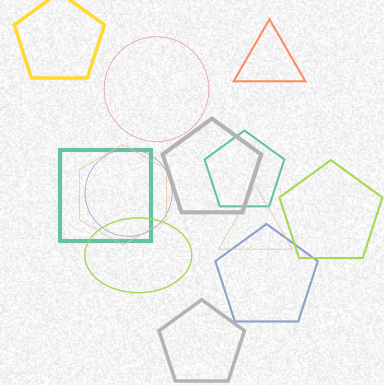[{"shape": "square", "thickness": 3, "radius": 0.59, "center": [0.273, 0.492]}, {"shape": "pentagon", "thickness": 1.5, "radius": 0.54, "center": [0.635, 0.552]}, {"shape": "triangle", "thickness": 1.5, "radius": 0.54, "center": [0.7, 0.843]}, {"shape": "pentagon", "thickness": 1.5, "radius": 0.7, "center": [0.692, 0.278]}, {"shape": "circle", "thickness": 0.5, "radius": 0.57, "center": [0.334, 0.499]}, {"shape": "circle", "thickness": 0.5, "radius": 0.68, "center": [0.407, 0.768]}, {"shape": "pentagon", "thickness": 1.5, "radius": 0.7, "center": [0.86, 0.444]}, {"shape": "oval", "thickness": 1, "radius": 0.69, "center": [0.359, 0.337]}, {"shape": "pentagon", "thickness": 2.5, "radius": 0.62, "center": [0.154, 0.897]}, {"shape": "hexagon", "thickness": 0.5, "radius": 0.65, "center": [0.32, 0.494]}, {"shape": "triangle", "thickness": 0.5, "radius": 0.55, "center": [0.664, 0.408]}, {"shape": "pentagon", "thickness": 2.5, "radius": 0.58, "center": [0.524, 0.105]}, {"shape": "pentagon", "thickness": 3, "radius": 0.67, "center": [0.55, 0.557]}]